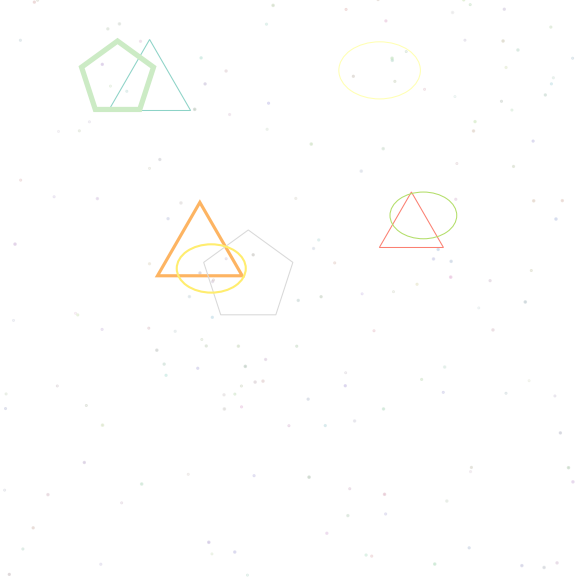[{"shape": "triangle", "thickness": 0.5, "radius": 0.41, "center": [0.259, 0.849]}, {"shape": "oval", "thickness": 0.5, "radius": 0.35, "center": [0.657, 0.877]}, {"shape": "triangle", "thickness": 0.5, "radius": 0.32, "center": [0.712, 0.603]}, {"shape": "triangle", "thickness": 1.5, "radius": 0.42, "center": [0.346, 0.564]}, {"shape": "oval", "thickness": 0.5, "radius": 0.29, "center": [0.733, 0.626]}, {"shape": "pentagon", "thickness": 0.5, "radius": 0.41, "center": [0.43, 0.52]}, {"shape": "pentagon", "thickness": 2.5, "radius": 0.33, "center": [0.204, 0.863]}, {"shape": "oval", "thickness": 1, "radius": 0.3, "center": [0.366, 0.534]}]